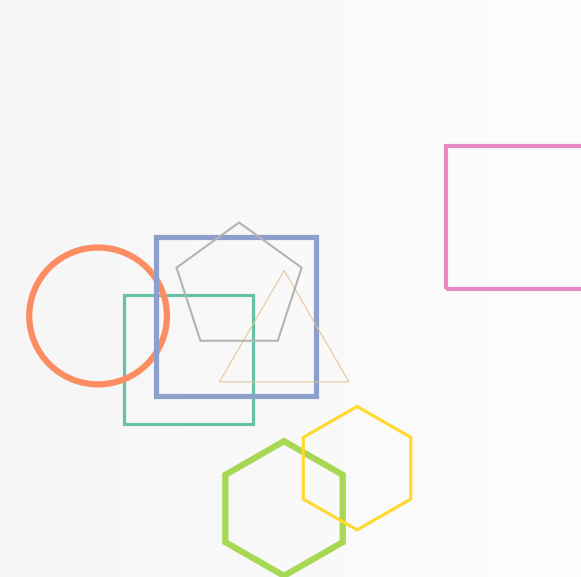[{"shape": "square", "thickness": 1.5, "radius": 0.56, "center": [0.325, 0.377]}, {"shape": "circle", "thickness": 3, "radius": 0.59, "center": [0.169, 0.452]}, {"shape": "square", "thickness": 2.5, "radius": 0.69, "center": [0.406, 0.451]}, {"shape": "square", "thickness": 2, "radius": 0.62, "center": [0.891, 0.622]}, {"shape": "hexagon", "thickness": 3, "radius": 0.58, "center": [0.489, 0.119]}, {"shape": "hexagon", "thickness": 1.5, "radius": 0.53, "center": [0.614, 0.188]}, {"shape": "triangle", "thickness": 0.5, "radius": 0.64, "center": [0.489, 0.402]}, {"shape": "pentagon", "thickness": 1, "radius": 0.57, "center": [0.411, 0.501]}]